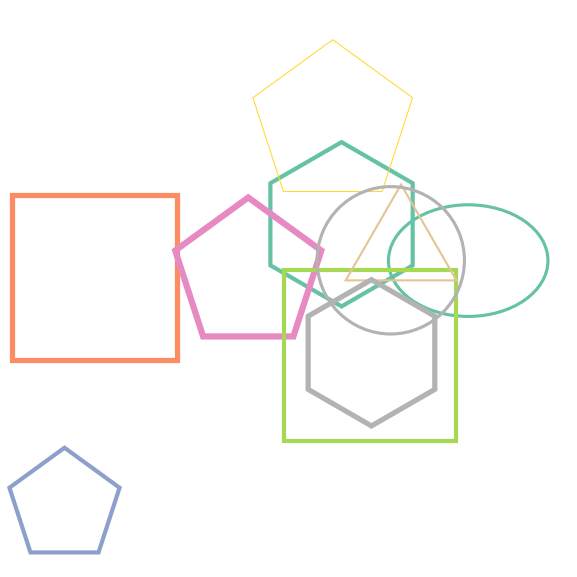[{"shape": "hexagon", "thickness": 2, "radius": 0.71, "center": [0.591, 0.611]}, {"shape": "oval", "thickness": 1.5, "radius": 0.69, "center": [0.811, 0.548]}, {"shape": "square", "thickness": 2.5, "radius": 0.71, "center": [0.164, 0.519]}, {"shape": "pentagon", "thickness": 2, "radius": 0.5, "center": [0.112, 0.124]}, {"shape": "pentagon", "thickness": 3, "radius": 0.66, "center": [0.43, 0.524]}, {"shape": "square", "thickness": 2, "radius": 0.74, "center": [0.641, 0.383]}, {"shape": "pentagon", "thickness": 0.5, "radius": 0.73, "center": [0.576, 0.785]}, {"shape": "triangle", "thickness": 1, "radius": 0.55, "center": [0.695, 0.569]}, {"shape": "circle", "thickness": 1.5, "radius": 0.64, "center": [0.677, 0.548]}, {"shape": "hexagon", "thickness": 2.5, "radius": 0.63, "center": [0.643, 0.388]}]